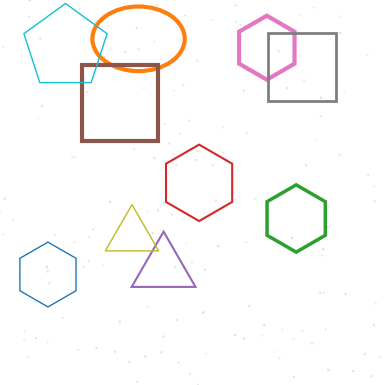[{"shape": "hexagon", "thickness": 1, "radius": 0.42, "center": [0.125, 0.287]}, {"shape": "oval", "thickness": 3, "radius": 0.6, "center": [0.36, 0.899]}, {"shape": "hexagon", "thickness": 2.5, "radius": 0.44, "center": [0.769, 0.433]}, {"shape": "hexagon", "thickness": 1.5, "radius": 0.5, "center": [0.517, 0.525]}, {"shape": "triangle", "thickness": 1.5, "radius": 0.48, "center": [0.425, 0.303]}, {"shape": "square", "thickness": 3, "radius": 0.49, "center": [0.311, 0.733]}, {"shape": "hexagon", "thickness": 3, "radius": 0.42, "center": [0.693, 0.876]}, {"shape": "square", "thickness": 2, "radius": 0.44, "center": [0.785, 0.826]}, {"shape": "triangle", "thickness": 1, "radius": 0.4, "center": [0.343, 0.388]}, {"shape": "pentagon", "thickness": 1, "radius": 0.57, "center": [0.17, 0.877]}]